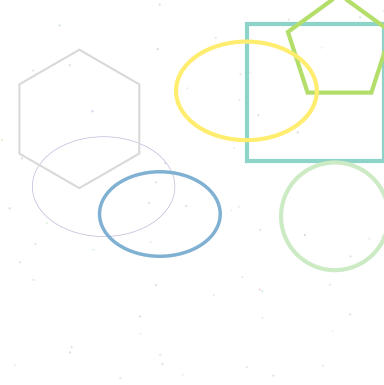[{"shape": "square", "thickness": 3, "radius": 0.89, "center": [0.819, 0.76]}, {"shape": "oval", "thickness": 0.5, "radius": 0.93, "center": [0.269, 0.515]}, {"shape": "oval", "thickness": 2.5, "radius": 0.78, "center": [0.415, 0.444]}, {"shape": "pentagon", "thickness": 3, "radius": 0.7, "center": [0.882, 0.873]}, {"shape": "hexagon", "thickness": 1.5, "radius": 0.9, "center": [0.206, 0.691]}, {"shape": "circle", "thickness": 3, "radius": 0.7, "center": [0.87, 0.438]}, {"shape": "oval", "thickness": 3, "radius": 0.91, "center": [0.64, 0.764]}]